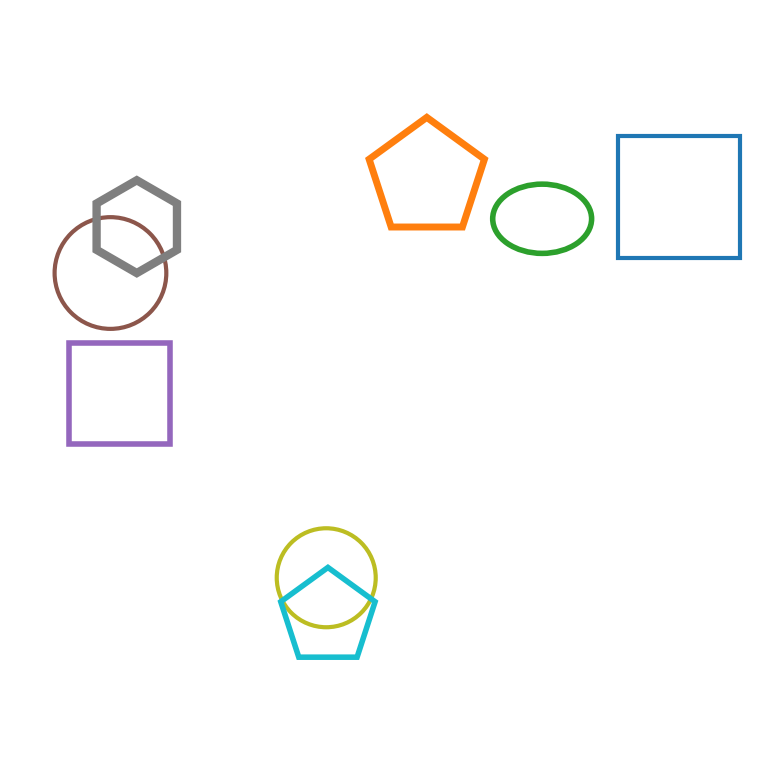[{"shape": "square", "thickness": 1.5, "radius": 0.4, "center": [0.881, 0.744]}, {"shape": "pentagon", "thickness": 2.5, "radius": 0.39, "center": [0.554, 0.769]}, {"shape": "oval", "thickness": 2, "radius": 0.32, "center": [0.704, 0.716]}, {"shape": "square", "thickness": 2, "radius": 0.33, "center": [0.155, 0.489]}, {"shape": "circle", "thickness": 1.5, "radius": 0.36, "center": [0.143, 0.645]}, {"shape": "hexagon", "thickness": 3, "radius": 0.3, "center": [0.178, 0.706]}, {"shape": "circle", "thickness": 1.5, "radius": 0.32, "center": [0.424, 0.25]}, {"shape": "pentagon", "thickness": 2, "radius": 0.32, "center": [0.426, 0.199]}]